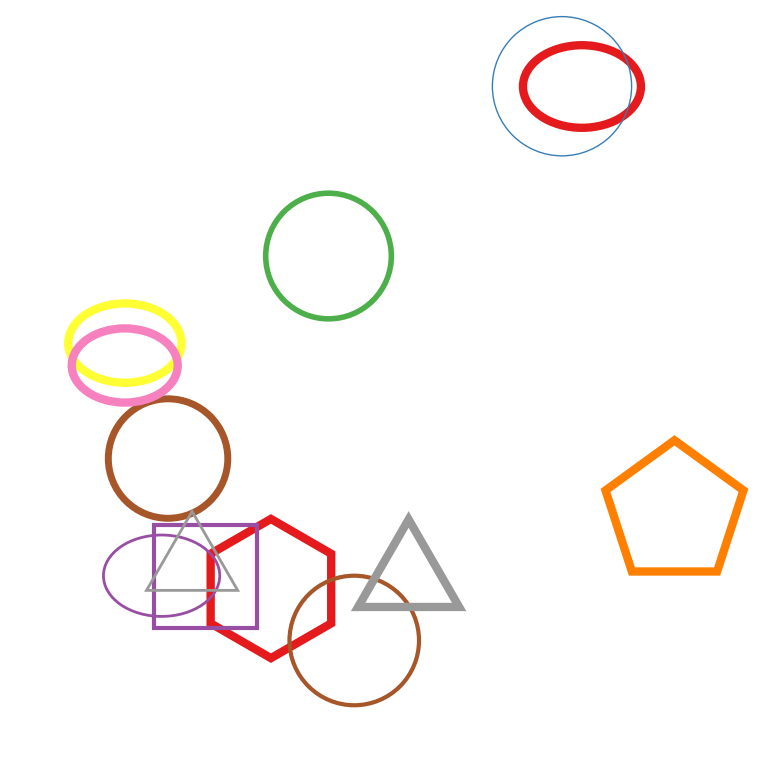[{"shape": "hexagon", "thickness": 3, "radius": 0.45, "center": [0.352, 0.236]}, {"shape": "oval", "thickness": 3, "radius": 0.38, "center": [0.756, 0.888]}, {"shape": "circle", "thickness": 0.5, "radius": 0.45, "center": [0.73, 0.888]}, {"shape": "circle", "thickness": 2, "radius": 0.41, "center": [0.427, 0.668]}, {"shape": "oval", "thickness": 1, "radius": 0.38, "center": [0.21, 0.252]}, {"shape": "square", "thickness": 1.5, "radius": 0.34, "center": [0.267, 0.251]}, {"shape": "pentagon", "thickness": 3, "radius": 0.47, "center": [0.876, 0.334]}, {"shape": "oval", "thickness": 3, "radius": 0.37, "center": [0.162, 0.554]}, {"shape": "circle", "thickness": 2.5, "radius": 0.39, "center": [0.218, 0.404]}, {"shape": "circle", "thickness": 1.5, "radius": 0.42, "center": [0.46, 0.168]}, {"shape": "oval", "thickness": 3, "radius": 0.34, "center": [0.162, 0.525]}, {"shape": "triangle", "thickness": 3, "radius": 0.38, "center": [0.531, 0.25]}, {"shape": "triangle", "thickness": 1, "radius": 0.34, "center": [0.249, 0.267]}]